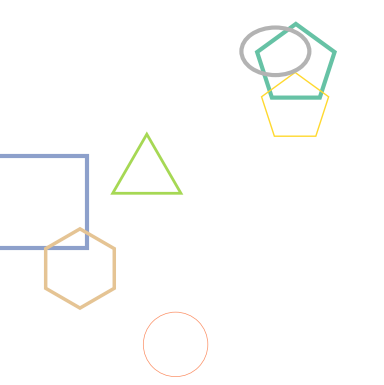[{"shape": "pentagon", "thickness": 3, "radius": 0.53, "center": [0.768, 0.832]}, {"shape": "circle", "thickness": 0.5, "radius": 0.42, "center": [0.456, 0.105]}, {"shape": "square", "thickness": 3, "radius": 0.6, "center": [0.106, 0.474]}, {"shape": "triangle", "thickness": 2, "radius": 0.51, "center": [0.381, 0.549]}, {"shape": "pentagon", "thickness": 1, "radius": 0.46, "center": [0.766, 0.72]}, {"shape": "hexagon", "thickness": 2.5, "radius": 0.51, "center": [0.208, 0.303]}, {"shape": "oval", "thickness": 3, "radius": 0.44, "center": [0.715, 0.867]}]